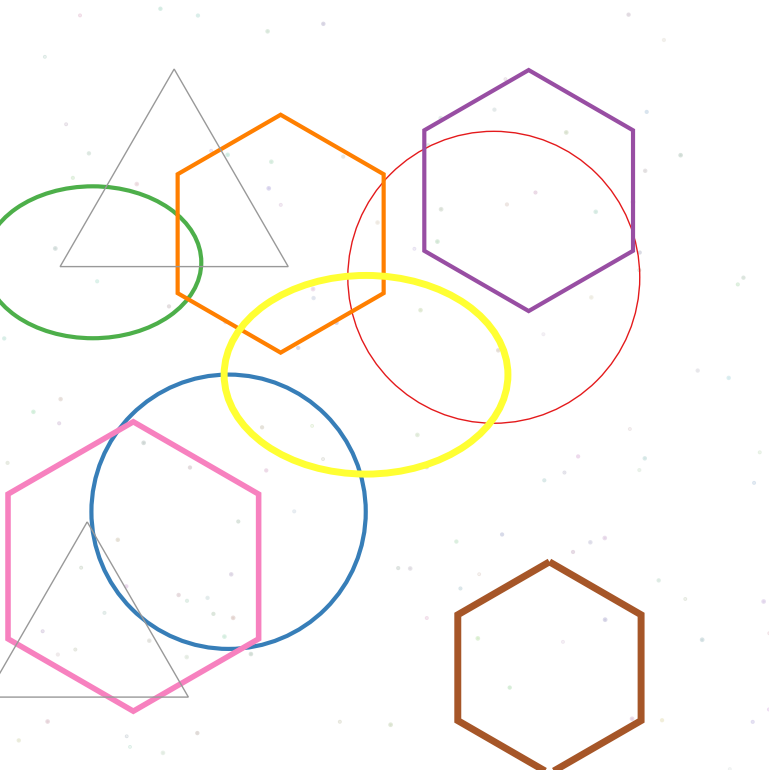[{"shape": "circle", "thickness": 0.5, "radius": 0.95, "center": [0.641, 0.64]}, {"shape": "circle", "thickness": 1.5, "radius": 0.89, "center": [0.297, 0.335]}, {"shape": "oval", "thickness": 1.5, "radius": 0.7, "center": [0.12, 0.659]}, {"shape": "hexagon", "thickness": 1.5, "radius": 0.78, "center": [0.687, 0.753]}, {"shape": "hexagon", "thickness": 1.5, "radius": 0.77, "center": [0.364, 0.697]}, {"shape": "oval", "thickness": 2.5, "radius": 0.92, "center": [0.475, 0.513]}, {"shape": "hexagon", "thickness": 2.5, "radius": 0.69, "center": [0.714, 0.133]}, {"shape": "hexagon", "thickness": 2, "radius": 0.94, "center": [0.173, 0.264]}, {"shape": "triangle", "thickness": 0.5, "radius": 0.76, "center": [0.113, 0.171]}, {"shape": "triangle", "thickness": 0.5, "radius": 0.86, "center": [0.226, 0.739]}]